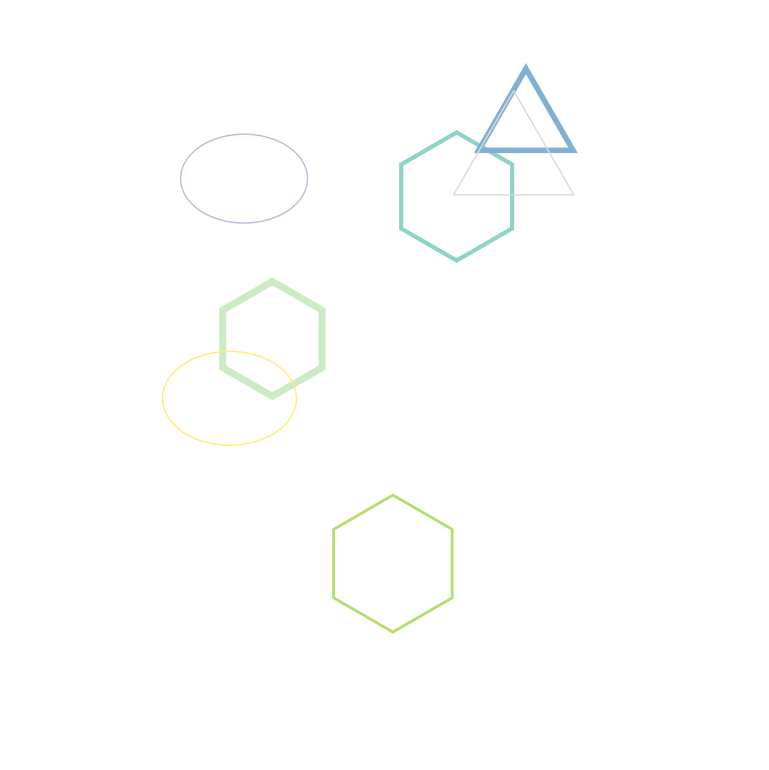[{"shape": "hexagon", "thickness": 1.5, "radius": 0.42, "center": [0.593, 0.745]}, {"shape": "oval", "thickness": 0.5, "radius": 0.41, "center": [0.317, 0.768]}, {"shape": "triangle", "thickness": 2, "radius": 0.35, "center": [0.683, 0.84]}, {"shape": "hexagon", "thickness": 1, "radius": 0.44, "center": [0.51, 0.268]}, {"shape": "triangle", "thickness": 0.5, "radius": 0.45, "center": [0.667, 0.792]}, {"shape": "hexagon", "thickness": 2.5, "radius": 0.37, "center": [0.354, 0.56]}, {"shape": "oval", "thickness": 0.5, "radius": 0.44, "center": [0.298, 0.483]}]